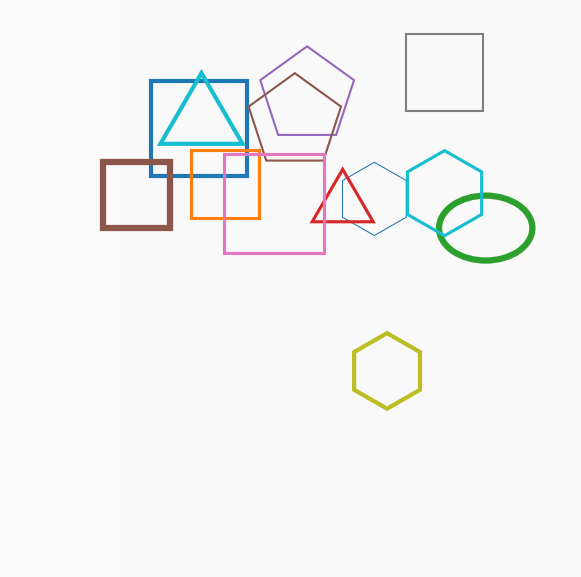[{"shape": "square", "thickness": 2, "radius": 0.41, "center": [0.343, 0.777]}, {"shape": "hexagon", "thickness": 0.5, "radius": 0.32, "center": [0.644, 0.655]}, {"shape": "square", "thickness": 1.5, "radius": 0.29, "center": [0.387, 0.68]}, {"shape": "oval", "thickness": 3, "radius": 0.4, "center": [0.836, 0.604]}, {"shape": "triangle", "thickness": 1.5, "radius": 0.3, "center": [0.59, 0.645]}, {"shape": "pentagon", "thickness": 1, "radius": 0.42, "center": [0.528, 0.834]}, {"shape": "square", "thickness": 3, "radius": 0.29, "center": [0.235, 0.662]}, {"shape": "pentagon", "thickness": 1, "radius": 0.42, "center": [0.507, 0.789]}, {"shape": "square", "thickness": 1.5, "radius": 0.43, "center": [0.472, 0.647]}, {"shape": "square", "thickness": 1, "radius": 0.33, "center": [0.765, 0.873]}, {"shape": "hexagon", "thickness": 2, "radius": 0.33, "center": [0.666, 0.357]}, {"shape": "hexagon", "thickness": 1.5, "radius": 0.37, "center": [0.765, 0.665]}, {"shape": "triangle", "thickness": 2, "radius": 0.41, "center": [0.347, 0.791]}]